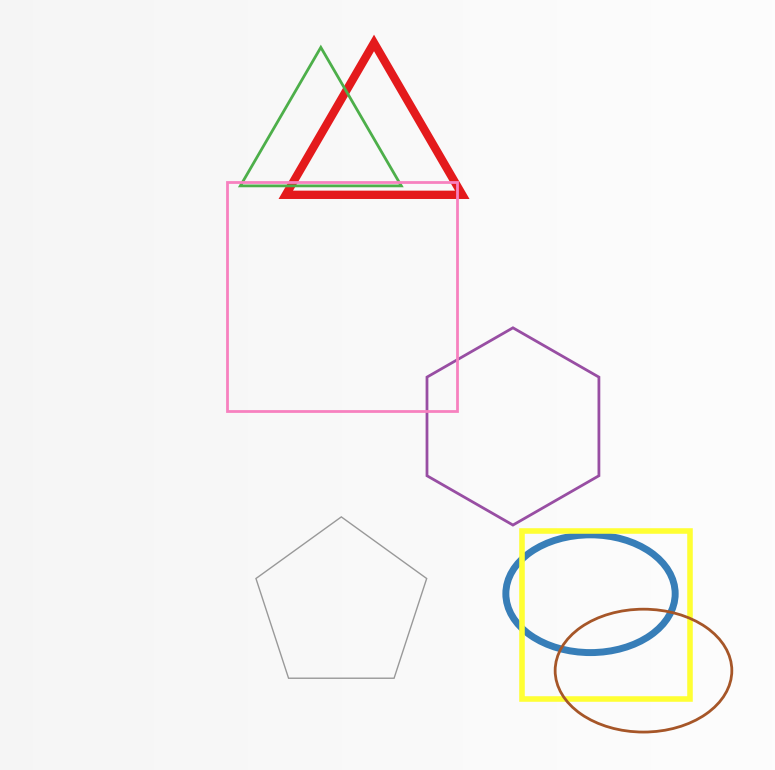[{"shape": "triangle", "thickness": 3, "radius": 0.66, "center": [0.483, 0.813]}, {"shape": "oval", "thickness": 2.5, "radius": 0.55, "center": [0.762, 0.229]}, {"shape": "triangle", "thickness": 1, "radius": 0.6, "center": [0.414, 0.819]}, {"shape": "hexagon", "thickness": 1, "radius": 0.64, "center": [0.662, 0.446]}, {"shape": "square", "thickness": 2, "radius": 0.54, "center": [0.782, 0.202]}, {"shape": "oval", "thickness": 1, "radius": 0.57, "center": [0.83, 0.129]}, {"shape": "square", "thickness": 1, "radius": 0.74, "center": [0.441, 0.615]}, {"shape": "pentagon", "thickness": 0.5, "radius": 0.58, "center": [0.44, 0.213]}]